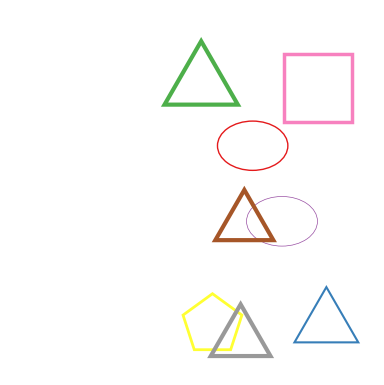[{"shape": "oval", "thickness": 1, "radius": 0.46, "center": [0.656, 0.621]}, {"shape": "triangle", "thickness": 1.5, "radius": 0.48, "center": [0.848, 0.159]}, {"shape": "triangle", "thickness": 3, "radius": 0.55, "center": [0.523, 0.783]}, {"shape": "oval", "thickness": 0.5, "radius": 0.46, "center": [0.732, 0.425]}, {"shape": "pentagon", "thickness": 2, "radius": 0.4, "center": [0.552, 0.157]}, {"shape": "triangle", "thickness": 3, "radius": 0.43, "center": [0.635, 0.42]}, {"shape": "square", "thickness": 2.5, "radius": 0.44, "center": [0.826, 0.772]}, {"shape": "triangle", "thickness": 3, "radius": 0.45, "center": [0.625, 0.12]}]